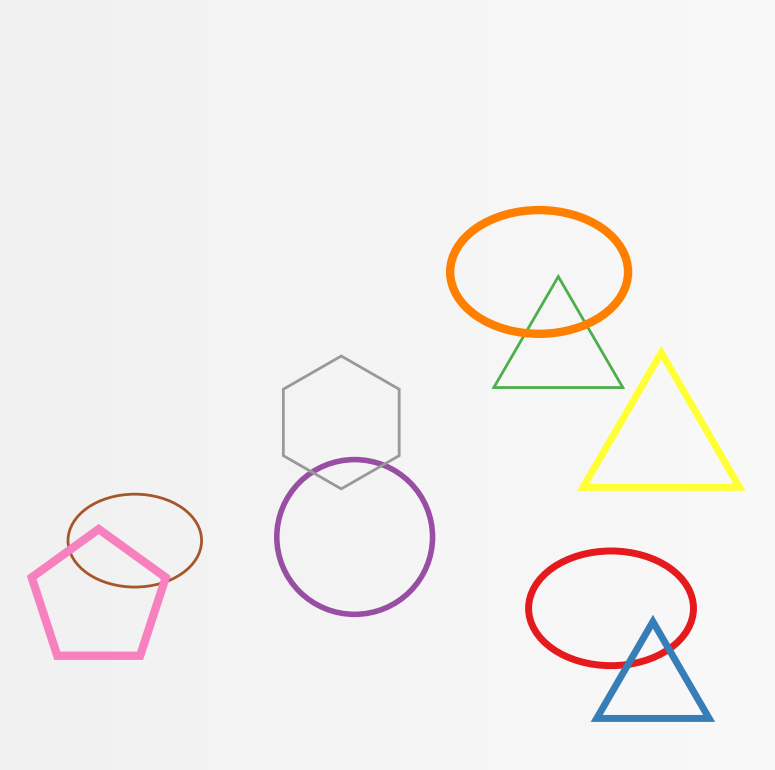[{"shape": "oval", "thickness": 2.5, "radius": 0.53, "center": [0.788, 0.21]}, {"shape": "triangle", "thickness": 2.5, "radius": 0.42, "center": [0.842, 0.109]}, {"shape": "triangle", "thickness": 1, "radius": 0.48, "center": [0.72, 0.545]}, {"shape": "circle", "thickness": 2, "radius": 0.5, "center": [0.458, 0.303]}, {"shape": "oval", "thickness": 3, "radius": 0.57, "center": [0.696, 0.647]}, {"shape": "triangle", "thickness": 2.5, "radius": 0.58, "center": [0.853, 0.425]}, {"shape": "oval", "thickness": 1, "radius": 0.43, "center": [0.174, 0.298]}, {"shape": "pentagon", "thickness": 3, "radius": 0.45, "center": [0.127, 0.222]}, {"shape": "hexagon", "thickness": 1, "radius": 0.43, "center": [0.44, 0.451]}]